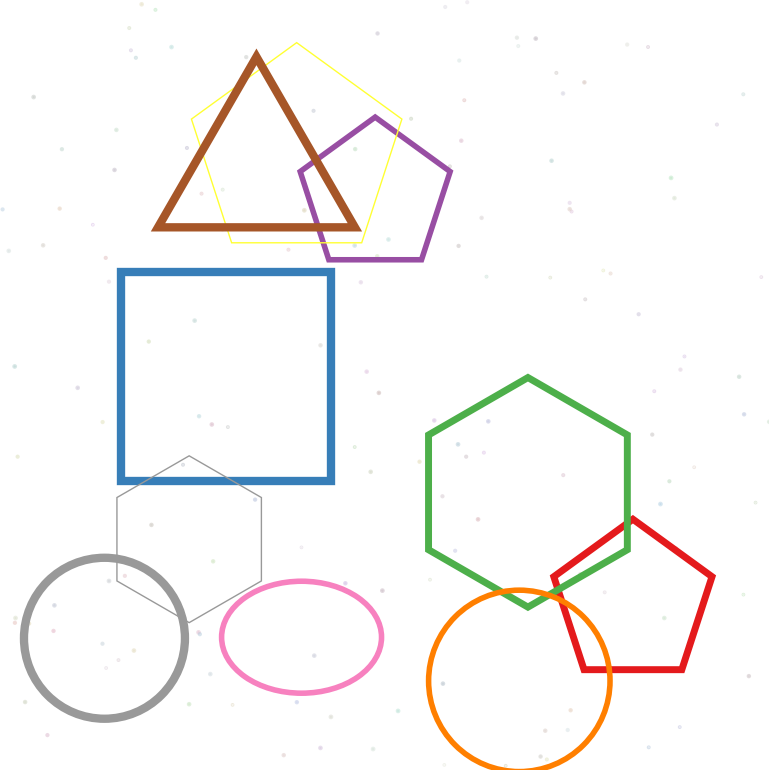[{"shape": "pentagon", "thickness": 2.5, "radius": 0.54, "center": [0.822, 0.218]}, {"shape": "square", "thickness": 3, "radius": 0.68, "center": [0.293, 0.511]}, {"shape": "hexagon", "thickness": 2.5, "radius": 0.75, "center": [0.686, 0.361]}, {"shape": "pentagon", "thickness": 2, "radius": 0.51, "center": [0.487, 0.745]}, {"shape": "circle", "thickness": 2, "radius": 0.59, "center": [0.674, 0.116]}, {"shape": "pentagon", "thickness": 0.5, "radius": 0.72, "center": [0.385, 0.801]}, {"shape": "triangle", "thickness": 3, "radius": 0.74, "center": [0.333, 0.779]}, {"shape": "oval", "thickness": 2, "radius": 0.52, "center": [0.392, 0.172]}, {"shape": "hexagon", "thickness": 0.5, "radius": 0.54, "center": [0.246, 0.3]}, {"shape": "circle", "thickness": 3, "radius": 0.52, "center": [0.136, 0.171]}]